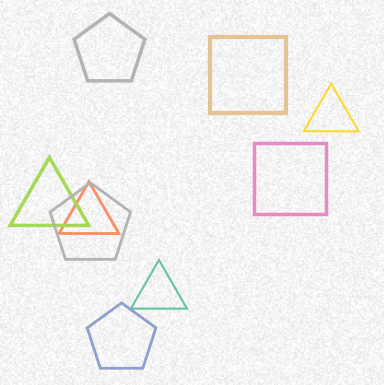[{"shape": "triangle", "thickness": 1.5, "radius": 0.42, "center": [0.413, 0.24]}, {"shape": "triangle", "thickness": 2, "radius": 0.45, "center": [0.231, 0.438]}, {"shape": "pentagon", "thickness": 2, "radius": 0.47, "center": [0.316, 0.119]}, {"shape": "square", "thickness": 2.5, "radius": 0.46, "center": [0.753, 0.537]}, {"shape": "triangle", "thickness": 2.5, "radius": 0.59, "center": [0.128, 0.473]}, {"shape": "triangle", "thickness": 1.5, "radius": 0.41, "center": [0.86, 0.7]}, {"shape": "square", "thickness": 3, "radius": 0.49, "center": [0.644, 0.805]}, {"shape": "pentagon", "thickness": 2, "radius": 0.55, "center": [0.235, 0.415]}, {"shape": "pentagon", "thickness": 2.5, "radius": 0.48, "center": [0.284, 0.868]}]